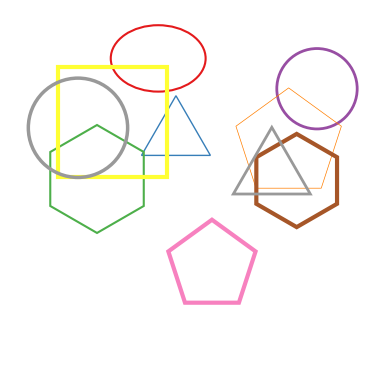[{"shape": "oval", "thickness": 1.5, "radius": 0.62, "center": [0.411, 0.848]}, {"shape": "triangle", "thickness": 1, "radius": 0.52, "center": [0.457, 0.648]}, {"shape": "hexagon", "thickness": 1.5, "radius": 0.7, "center": [0.252, 0.535]}, {"shape": "circle", "thickness": 2, "radius": 0.52, "center": [0.823, 0.77]}, {"shape": "pentagon", "thickness": 0.5, "radius": 0.72, "center": [0.75, 0.628]}, {"shape": "square", "thickness": 3, "radius": 0.71, "center": [0.292, 0.683]}, {"shape": "hexagon", "thickness": 3, "radius": 0.61, "center": [0.771, 0.531]}, {"shape": "pentagon", "thickness": 3, "radius": 0.6, "center": [0.551, 0.31]}, {"shape": "triangle", "thickness": 2, "radius": 0.58, "center": [0.706, 0.554]}, {"shape": "circle", "thickness": 2.5, "radius": 0.64, "center": [0.203, 0.668]}]